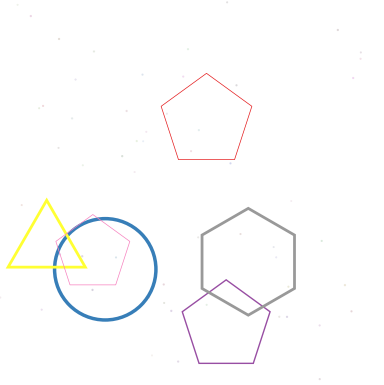[{"shape": "pentagon", "thickness": 0.5, "radius": 0.62, "center": [0.536, 0.686]}, {"shape": "circle", "thickness": 2.5, "radius": 0.66, "center": [0.273, 0.3]}, {"shape": "pentagon", "thickness": 1, "radius": 0.6, "center": [0.587, 0.153]}, {"shape": "triangle", "thickness": 2, "radius": 0.58, "center": [0.121, 0.364]}, {"shape": "pentagon", "thickness": 0.5, "radius": 0.5, "center": [0.241, 0.342]}, {"shape": "hexagon", "thickness": 2, "radius": 0.69, "center": [0.645, 0.32]}]